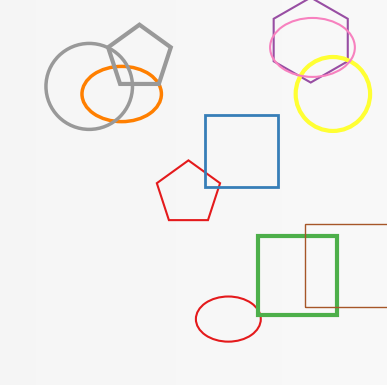[{"shape": "pentagon", "thickness": 1.5, "radius": 0.43, "center": [0.486, 0.498]}, {"shape": "oval", "thickness": 1.5, "radius": 0.42, "center": [0.589, 0.171]}, {"shape": "square", "thickness": 2, "radius": 0.47, "center": [0.624, 0.608]}, {"shape": "square", "thickness": 3, "radius": 0.51, "center": [0.768, 0.284]}, {"shape": "hexagon", "thickness": 1.5, "radius": 0.55, "center": [0.802, 0.896]}, {"shape": "oval", "thickness": 2.5, "radius": 0.51, "center": [0.314, 0.756]}, {"shape": "circle", "thickness": 3, "radius": 0.48, "center": [0.859, 0.756]}, {"shape": "square", "thickness": 1, "radius": 0.54, "center": [0.896, 0.31]}, {"shape": "oval", "thickness": 1.5, "radius": 0.55, "center": [0.806, 0.877]}, {"shape": "pentagon", "thickness": 3, "radius": 0.43, "center": [0.36, 0.851]}, {"shape": "circle", "thickness": 2.5, "radius": 0.56, "center": [0.23, 0.776]}]